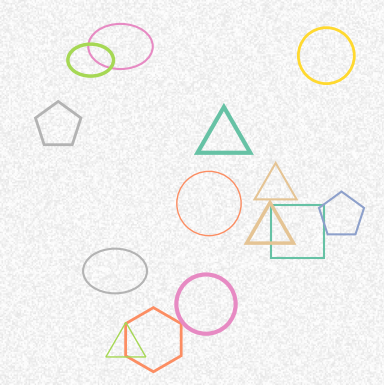[{"shape": "triangle", "thickness": 3, "radius": 0.4, "center": [0.582, 0.643]}, {"shape": "square", "thickness": 1.5, "radius": 0.35, "center": [0.772, 0.399]}, {"shape": "circle", "thickness": 1, "radius": 0.42, "center": [0.543, 0.471]}, {"shape": "hexagon", "thickness": 2, "radius": 0.42, "center": [0.398, 0.118]}, {"shape": "pentagon", "thickness": 1.5, "radius": 0.31, "center": [0.887, 0.441]}, {"shape": "oval", "thickness": 1.5, "radius": 0.42, "center": [0.313, 0.879]}, {"shape": "circle", "thickness": 3, "radius": 0.38, "center": [0.535, 0.21]}, {"shape": "triangle", "thickness": 1, "radius": 0.3, "center": [0.327, 0.103]}, {"shape": "oval", "thickness": 2.5, "radius": 0.3, "center": [0.236, 0.844]}, {"shape": "circle", "thickness": 2, "radius": 0.36, "center": [0.848, 0.855]}, {"shape": "triangle", "thickness": 1.5, "radius": 0.31, "center": [0.716, 0.514]}, {"shape": "triangle", "thickness": 2.5, "radius": 0.35, "center": [0.701, 0.404]}, {"shape": "oval", "thickness": 1.5, "radius": 0.41, "center": [0.299, 0.296]}, {"shape": "pentagon", "thickness": 2, "radius": 0.31, "center": [0.151, 0.674]}]